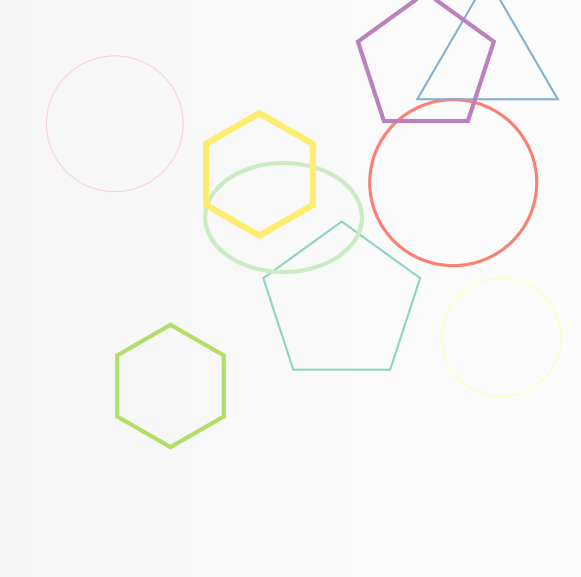[{"shape": "pentagon", "thickness": 1, "radius": 0.71, "center": [0.588, 0.474]}, {"shape": "circle", "thickness": 0.5, "radius": 0.51, "center": [0.863, 0.415]}, {"shape": "circle", "thickness": 1.5, "radius": 0.72, "center": [0.78, 0.683]}, {"shape": "triangle", "thickness": 1, "radius": 0.7, "center": [0.839, 0.897]}, {"shape": "hexagon", "thickness": 2, "radius": 0.53, "center": [0.293, 0.331]}, {"shape": "circle", "thickness": 0.5, "radius": 0.59, "center": [0.197, 0.785]}, {"shape": "pentagon", "thickness": 2, "radius": 0.61, "center": [0.733, 0.889]}, {"shape": "oval", "thickness": 2, "radius": 0.67, "center": [0.488, 0.622]}, {"shape": "hexagon", "thickness": 3, "radius": 0.53, "center": [0.446, 0.697]}]